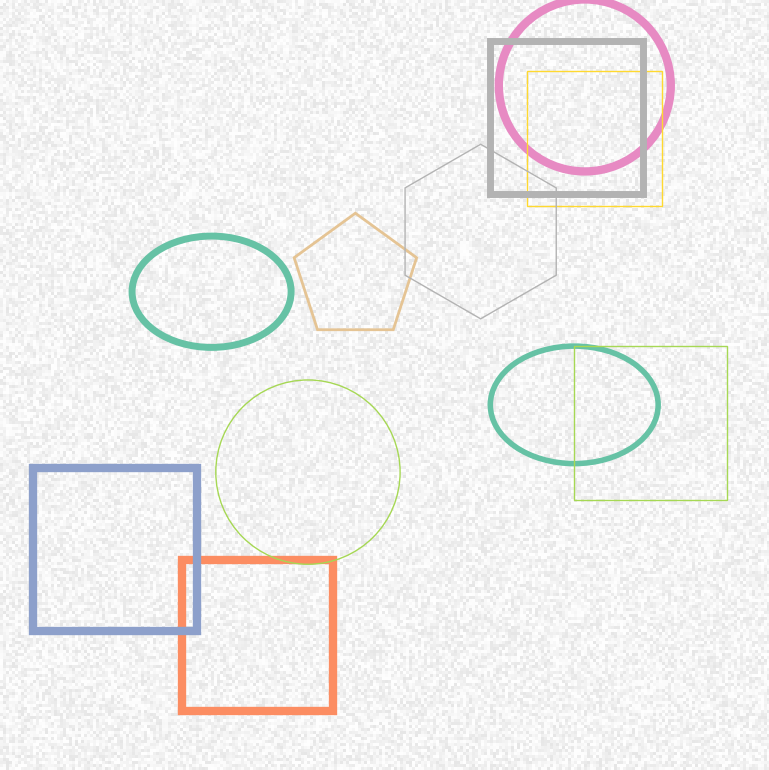[{"shape": "oval", "thickness": 2, "radius": 0.54, "center": [0.746, 0.474]}, {"shape": "oval", "thickness": 2.5, "radius": 0.52, "center": [0.275, 0.621]}, {"shape": "square", "thickness": 3, "radius": 0.49, "center": [0.334, 0.175]}, {"shape": "square", "thickness": 3, "radius": 0.53, "center": [0.149, 0.287]}, {"shape": "circle", "thickness": 3, "radius": 0.56, "center": [0.759, 0.889]}, {"shape": "circle", "thickness": 0.5, "radius": 0.6, "center": [0.4, 0.387]}, {"shape": "square", "thickness": 0.5, "radius": 0.5, "center": [0.845, 0.451]}, {"shape": "square", "thickness": 0.5, "radius": 0.44, "center": [0.772, 0.82]}, {"shape": "pentagon", "thickness": 1, "radius": 0.42, "center": [0.462, 0.639]}, {"shape": "hexagon", "thickness": 0.5, "radius": 0.57, "center": [0.624, 0.699]}, {"shape": "square", "thickness": 2.5, "radius": 0.5, "center": [0.736, 0.847]}]